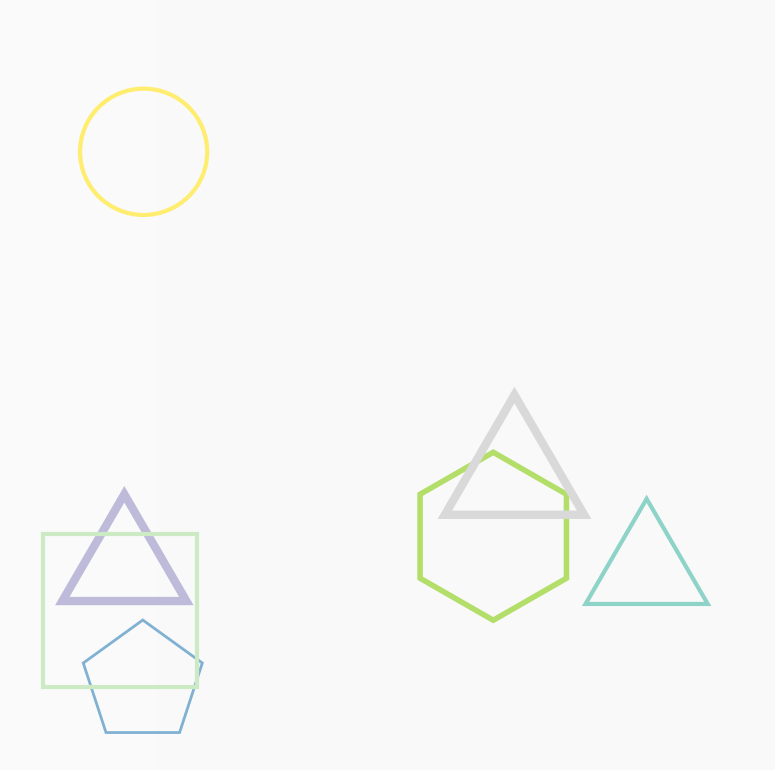[{"shape": "triangle", "thickness": 1.5, "radius": 0.46, "center": [0.834, 0.261]}, {"shape": "triangle", "thickness": 3, "radius": 0.46, "center": [0.16, 0.266]}, {"shape": "pentagon", "thickness": 1, "radius": 0.4, "center": [0.184, 0.114]}, {"shape": "hexagon", "thickness": 2, "radius": 0.55, "center": [0.636, 0.304]}, {"shape": "triangle", "thickness": 3, "radius": 0.52, "center": [0.664, 0.383]}, {"shape": "square", "thickness": 1.5, "radius": 0.5, "center": [0.155, 0.208]}, {"shape": "circle", "thickness": 1.5, "radius": 0.41, "center": [0.185, 0.803]}]